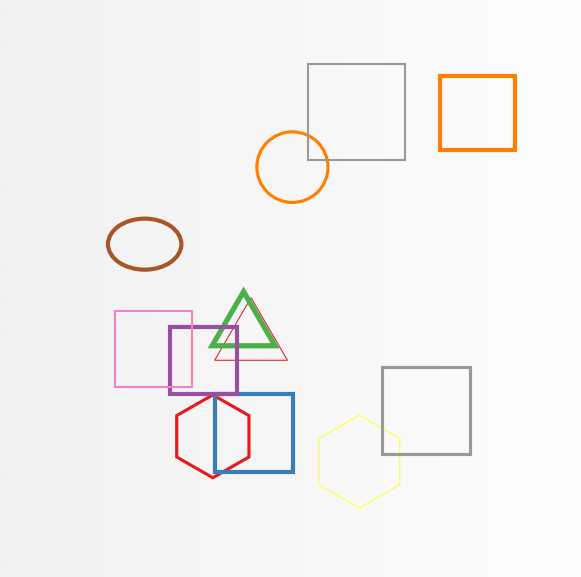[{"shape": "hexagon", "thickness": 1.5, "radius": 0.36, "center": [0.366, 0.244]}, {"shape": "triangle", "thickness": 0.5, "radius": 0.36, "center": [0.432, 0.411]}, {"shape": "square", "thickness": 2, "radius": 0.34, "center": [0.437, 0.249]}, {"shape": "triangle", "thickness": 2.5, "radius": 0.31, "center": [0.419, 0.432]}, {"shape": "square", "thickness": 2, "radius": 0.29, "center": [0.35, 0.375]}, {"shape": "square", "thickness": 2, "radius": 0.32, "center": [0.821, 0.804]}, {"shape": "circle", "thickness": 1.5, "radius": 0.31, "center": [0.503, 0.71]}, {"shape": "hexagon", "thickness": 0.5, "radius": 0.4, "center": [0.618, 0.2]}, {"shape": "oval", "thickness": 2, "radius": 0.32, "center": [0.249, 0.576]}, {"shape": "square", "thickness": 1, "radius": 0.33, "center": [0.264, 0.395]}, {"shape": "square", "thickness": 1, "radius": 0.42, "center": [0.613, 0.805]}, {"shape": "square", "thickness": 1.5, "radius": 0.38, "center": [0.732, 0.289]}]